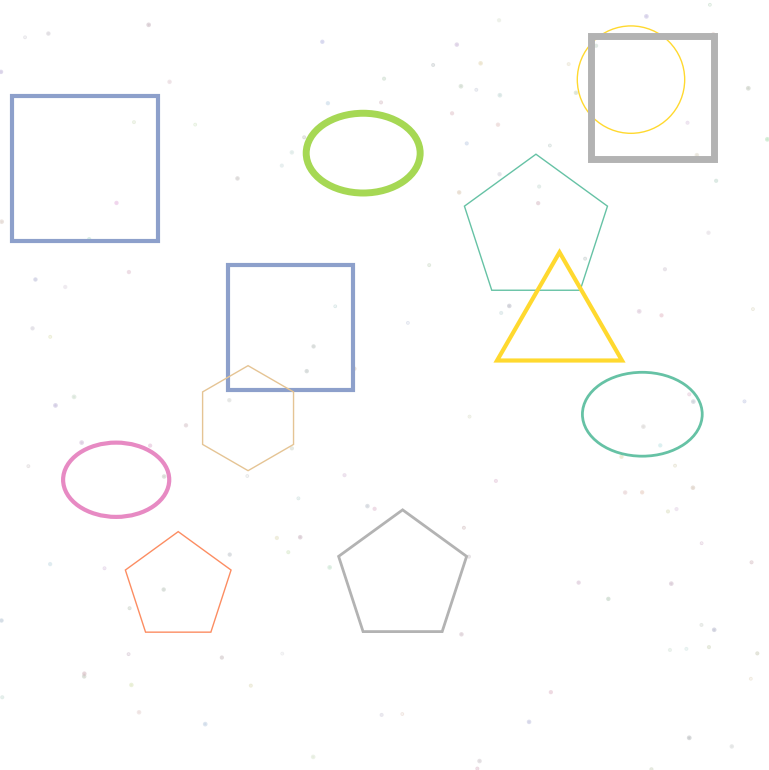[{"shape": "oval", "thickness": 1, "radius": 0.39, "center": [0.834, 0.462]}, {"shape": "pentagon", "thickness": 0.5, "radius": 0.49, "center": [0.696, 0.702]}, {"shape": "pentagon", "thickness": 0.5, "radius": 0.36, "center": [0.231, 0.237]}, {"shape": "square", "thickness": 1.5, "radius": 0.47, "center": [0.11, 0.781]}, {"shape": "square", "thickness": 1.5, "radius": 0.41, "center": [0.377, 0.575]}, {"shape": "oval", "thickness": 1.5, "radius": 0.34, "center": [0.151, 0.377]}, {"shape": "oval", "thickness": 2.5, "radius": 0.37, "center": [0.472, 0.801]}, {"shape": "triangle", "thickness": 1.5, "radius": 0.47, "center": [0.727, 0.579]}, {"shape": "circle", "thickness": 0.5, "radius": 0.35, "center": [0.819, 0.897]}, {"shape": "hexagon", "thickness": 0.5, "radius": 0.34, "center": [0.322, 0.457]}, {"shape": "square", "thickness": 2.5, "radius": 0.4, "center": [0.847, 0.873]}, {"shape": "pentagon", "thickness": 1, "radius": 0.44, "center": [0.523, 0.25]}]